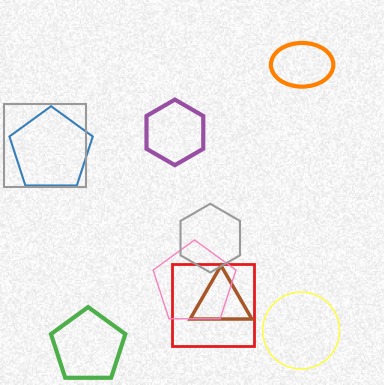[{"shape": "square", "thickness": 2, "radius": 0.53, "center": [0.554, 0.208]}, {"shape": "pentagon", "thickness": 1.5, "radius": 0.57, "center": [0.133, 0.61]}, {"shape": "pentagon", "thickness": 3, "radius": 0.51, "center": [0.229, 0.101]}, {"shape": "hexagon", "thickness": 3, "radius": 0.43, "center": [0.454, 0.656]}, {"shape": "oval", "thickness": 3, "radius": 0.41, "center": [0.785, 0.832]}, {"shape": "circle", "thickness": 1, "radius": 0.5, "center": [0.782, 0.142]}, {"shape": "triangle", "thickness": 2.5, "radius": 0.46, "center": [0.574, 0.218]}, {"shape": "pentagon", "thickness": 1, "radius": 0.57, "center": [0.505, 0.264]}, {"shape": "square", "thickness": 1.5, "radius": 0.53, "center": [0.117, 0.622]}, {"shape": "hexagon", "thickness": 1.5, "radius": 0.45, "center": [0.546, 0.382]}]